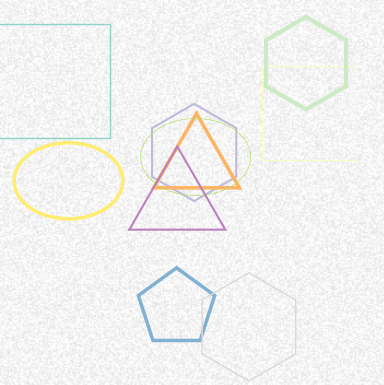[{"shape": "square", "thickness": 1, "radius": 0.74, "center": [0.138, 0.79]}, {"shape": "square", "thickness": 0.5, "radius": 0.61, "center": [0.801, 0.707]}, {"shape": "hexagon", "thickness": 1.5, "radius": 0.63, "center": [0.504, 0.604]}, {"shape": "pentagon", "thickness": 2.5, "radius": 0.52, "center": [0.459, 0.2]}, {"shape": "triangle", "thickness": 2.5, "radius": 0.64, "center": [0.51, 0.576]}, {"shape": "oval", "thickness": 0.5, "radius": 0.71, "center": [0.508, 0.592]}, {"shape": "hexagon", "thickness": 1, "radius": 0.7, "center": [0.647, 0.151]}, {"shape": "triangle", "thickness": 1.5, "radius": 0.72, "center": [0.461, 0.476]}, {"shape": "hexagon", "thickness": 3, "radius": 0.6, "center": [0.795, 0.836]}, {"shape": "oval", "thickness": 2.5, "radius": 0.71, "center": [0.178, 0.53]}]